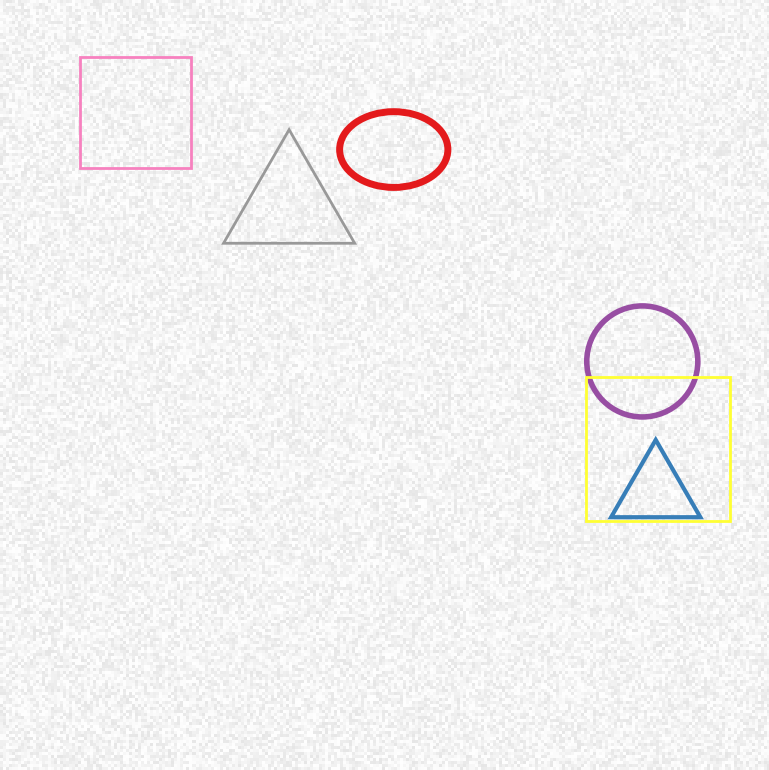[{"shape": "oval", "thickness": 2.5, "radius": 0.35, "center": [0.511, 0.806]}, {"shape": "triangle", "thickness": 1.5, "radius": 0.33, "center": [0.852, 0.362]}, {"shape": "circle", "thickness": 2, "radius": 0.36, "center": [0.834, 0.531]}, {"shape": "square", "thickness": 1, "radius": 0.47, "center": [0.855, 0.417]}, {"shape": "square", "thickness": 1, "radius": 0.36, "center": [0.176, 0.854]}, {"shape": "triangle", "thickness": 1, "radius": 0.49, "center": [0.375, 0.733]}]